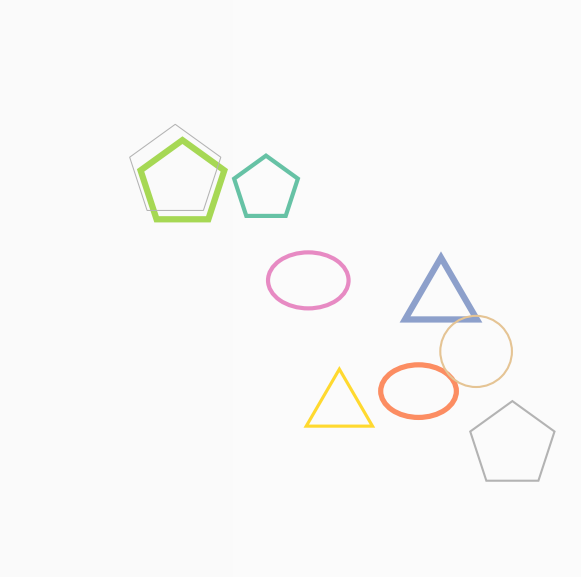[{"shape": "pentagon", "thickness": 2, "radius": 0.29, "center": [0.458, 0.672]}, {"shape": "oval", "thickness": 2.5, "radius": 0.33, "center": [0.72, 0.322]}, {"shape": "triangle", "thickness": 3, "radius": 0.36, "center": [0.759, 0.482]}, {"shape": "oval", "thickness": 2, "radius": 0.35, "center": [0.53, 0.514]}, {"shape": "pentagon", "thickness": 3, "radius": 0.38, "center": [0.314, 0.681]}, {"shape": "triangle", "thickness": 1.5, "radius": 0.33, "center": [0.584, 0.294]}, {"shape": "circle", "thickness": 1, "radius": 0.31, "center": [0.819, 0.391]}, {"shape": "pentagon", "thickness": 1, "radius": 0.38, "center": [0.881, 0.228]}, {"shape": "pentagon", "thickness": 0.5, "radius": 0.41, "center": [0.301, 0.701]}]